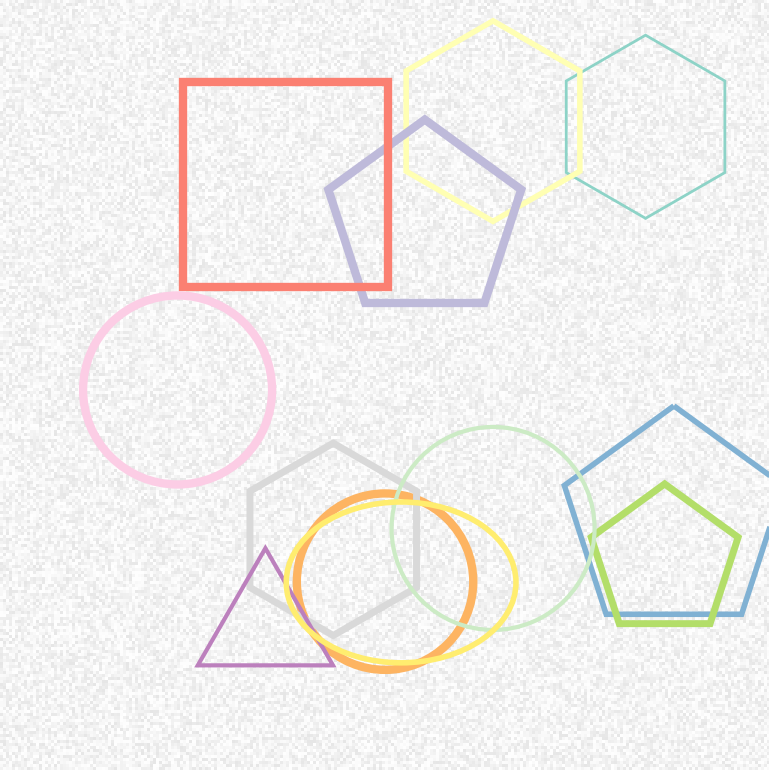[{"shape": "hexagon", "thickness": 1, "radius": 0.59, "center": [0.838, 0.835]}, {"shape": "hexagon", "thickness": 2, "radius": 0.65, "center": [0.64, 0.843]}, {"shape": "pentagon", "thickness": 3, "radius": 0.66, "center": [0.552, 0.713]}, {"shape": "square", "thickness": 3, "radius": 0.67, "center": [0.371, 0.76]}, {"shape": "pentagon", "thickness": 2, "radius": 0.75, "center": [0.875, 0.323]}, {"shape": "circle", "thickness": 3, "radius": 0.57, "center": [0.5, 0.245]}, {"shape": "pentagon", "thickness": 2.5, "radius": 0.5, "center": [0.863, 0.271]}, {"shape": "circle", "thickness": 3, "radius": 0.61, "center": [0.231, 0.494]}, {"shape": "hexagon", "thickness": 2.5, "radius": 0.62, "center": [0.433, 0.3]}, {"shape": "triangle", "thickness": 1.5, "radius": 0.51, "center": [0.345, 0.187]}, {"shape": "circle", "thickness": 1.5, "radius": 0.66, "center": [0.64, 0.314]}, {"shape": "oval", "thickness": 2, "radius": 0.75, "center": [0.521, 0.244]}]